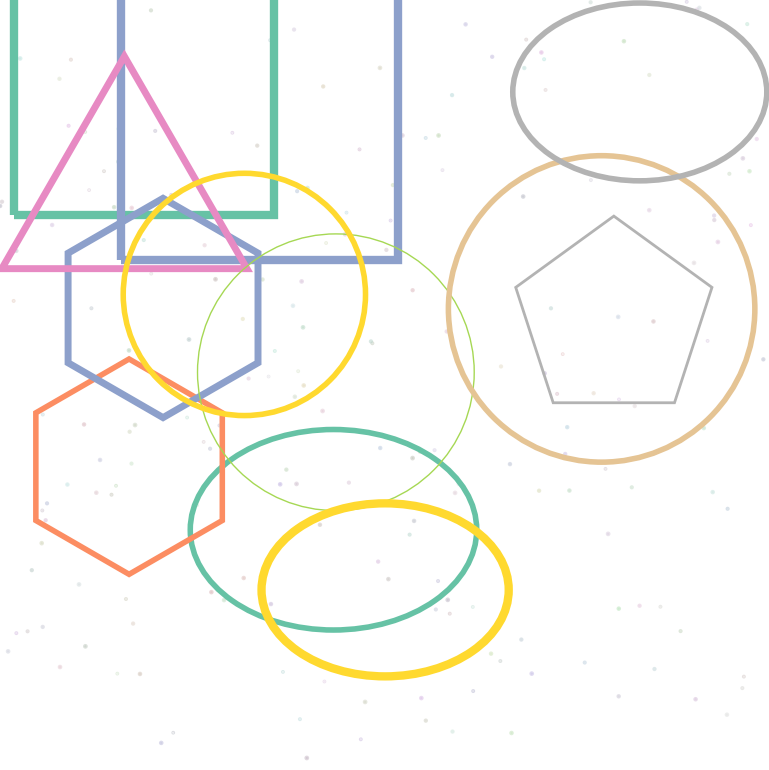[{"shape": "oval", "thickness": 2, "radius": 0.93, "center": [0.433, 0.312]}, {"shape": "square", "thickness": 3, "radius": 0.84, "center": [0.187, 0.889]}, {"shape": "hexagon", "thickness": 2, "radius": 0.7, "center": [0.168, 0.394]}, {"shape": "square", "thickness": 3, "radius": 0.9, "center": [0.337, 0.842]}, {"shape": "hexagon", "thickness": 2.5, "radius": 0.71, "center": [0.212, 0.6]}, {"shape": "triangle", "thickness": 2.5, "radius": 0.92, "center": [0.162, 0.743]}, {"shape": "circle", "thickness": 0.5, "radius": 0.9, "center": [0.436, 0.517]}, {"shape": "oval", "thickness": 3, "radius": 0.8, "center": [0.5, 0.234]}, {"shape": "circle", "thickness": 2, "radius": 0.79, "center": [0.317, 0.618]}, {"shape": "circle", "thickness": 2, "radius": 0.99, "center": [0.781, 0.599]}, {"shape": "oval", "thickness": 2, "radius": 0.82, "center": [0.831, 0.881]}, {"shape": "pentagon", "thickness": 1, "radius": 0.67, "center": [0.797, 0.585]}]